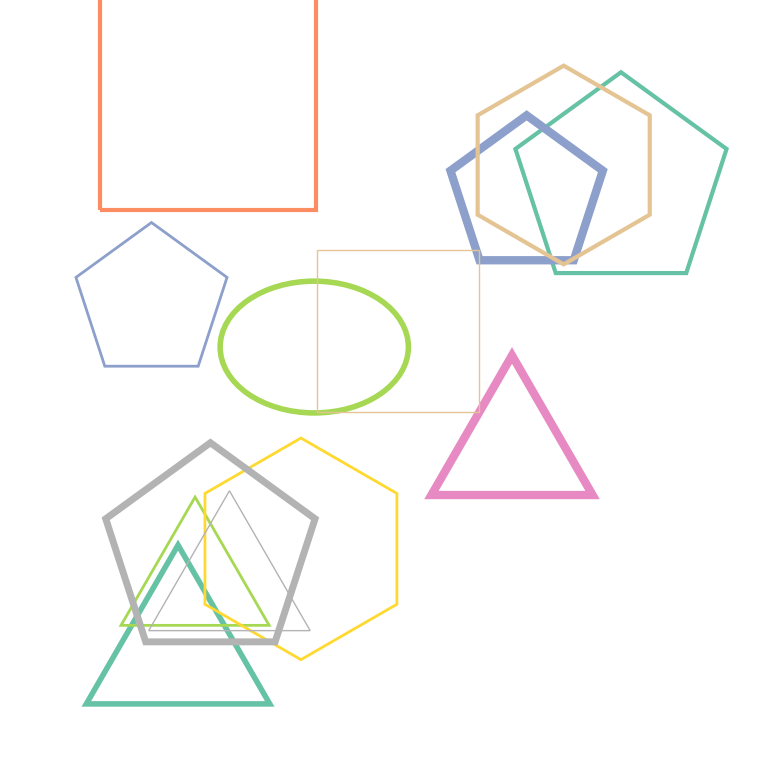[{"shape": "triangle", "thickness": 2, "radius": 0.69, "center": [0.231, 0.155]}, {"shape": "pentagon", "thickness": 1.5, "radius": 0.72, "center": [0.806, 0.762]}, {"shape": "square", "thickness": 1.5, "radius": 0.7, "center": [0.27, 0.868]}, {"shape": "pentagon", "thickness": 1, "radius": 0.52, "center": [0.197, 0.608]}, {"shape": "pentagon", "thickness": 3, "radius": 0.52, "center": [0.684, 0.746]}, {"shape": "triangle", "thickness": 3, "radius": 0.6, "center": [0.665, 0.418]}, {"shape": "oval", "thickness": 2, "radius": 0.61, "center": [0.408, 0.549]}, {"shape": "triangle", "thickness": 1, "radius": 0.56, "center": [0.253, 0.243]}, {"shape": "hexagon", "thickness": 1, "radius": 0.72, "center": [0.391, 0.287]}, {"shape": "square", "thickness": 0.5, "radius": 0.53, "center": [0.517, 0.571]}, {"shape": "hexagon", "thickness": 1.5, "radius": 0.65, "center": [0.732, 0.786]}, {"shape": "pentagon", "thickness": 2.5, "radius": 0.71, "center": [0.273, 0.282]}, {"shape": "triangle", "thickness": 0.5, "radius": 0.61, "center": [0.298, 0.242]}]